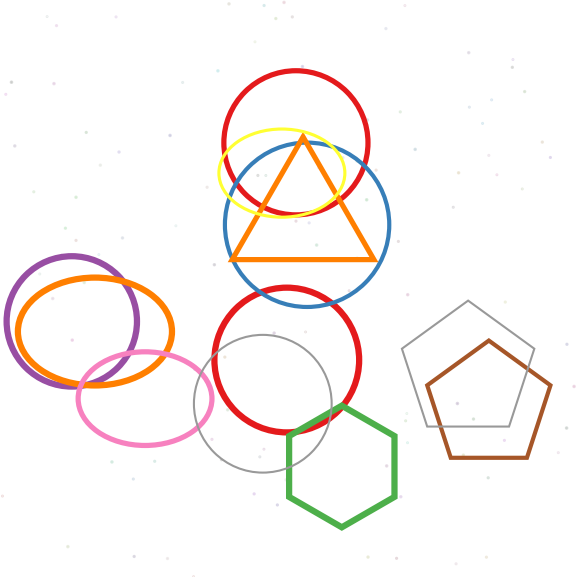[{"shape": "circle", "thickness": 2.5, "radius": 0.62, "center": [0.512, 0.752]}, {"shape": "circle", "thickness": 3, "radius": 0.63, "center": [0.497, 0.376]}, {"shape": "circle", "thickness": 2, "radius": 0.71, "center": [0.532, 0.61]}, {"shape": "hexagon", "thickness": 3, "radius": 0.53, "center": [0.592, 0.191]}, {"shape": "circle", "thickness": 3, "radius": 0.56, "center": [0.124, 0.443]}, {"shape": "oval", "thickness": 3, "radius": 0.67, "center": [0.164, 0.425]}, {"shape": "triangle", "thickness": 2.5, "radius": 0.71, "center": [0.525, 0.62]}, {"shape": "oval", "thickness": 1.5, "radius": 0.55, "center": [0.488, 0.699]}, {"shape": "pentagon", "thickness": 2, "radius": 0.56, "center": [0.846, 0.297]}, {"shape": "oval", "thickness": 2.5, "radius": 0.58, "center": [0.251, 0.309]}, {"shape": "circle", "thickness": 1, "radius": 0.6, "center": [0.455, 0.3]}, {"shape": "pentagon", "thickness": 1, "radius": 0.6, "center": [0.811, 0.358]}]